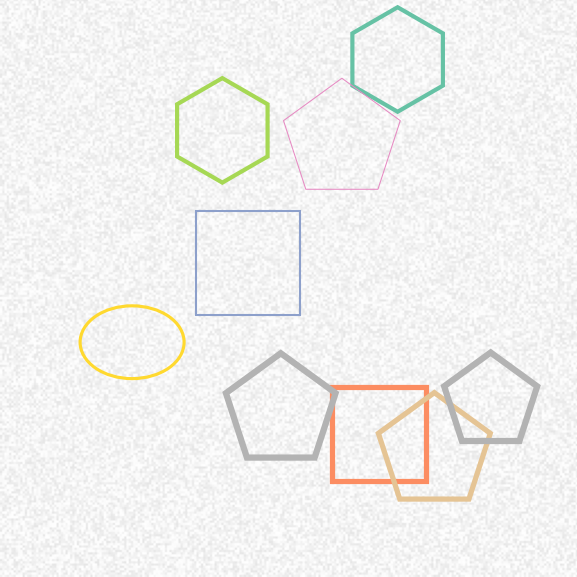[{"shape": "hexagon", "thickness": 2, "radius": 0.45, "center": [0.689, 0.896]}, {"shape": "square", "thickness": 2.5, "radius": 0.41, "center": [0.656, 0.247]}, {"shape": "square", "thickness": 1, "radius": 0.45, "center": [0.43, 0.543]}, {"shape": "pentagon", "thickness": 0.5, "radius": 0.53, "center": [0.592, 0.757]}, {"shape": "hexagon", "thickness": 2, "radius": 0.45, "center": [0.385, 0.773]}, {"shape": "oval", "thickness": 1.5, "radius": 0.45, "center": [0.229, 0.407]}, {"shape": "pentagon", "thickness": 2.5, "radius": 0.51, "center": [0.752, 0.217]}, {"shape": "pentagon", "thickness": 3, "radius": 0.5, "center": [0.486, 0.288]}, {"shape": "pentagon", "thickness": 3, "radius": 0.42, "center": [0.85, 0.304]}]